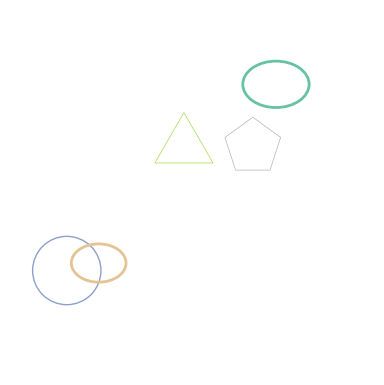[{"shape": "oval", "thickness": 2, "radius": 0.43, "center": [0.717, 0.781]}, {"shape": "circle", "thickness": 1, "radius": 0.44, "center": [0.173, 0.297]}, {"shape": "triangle", "thickness": 0.5, "radius": 0.44, "center": [0.478, 0.62]}, {"shape": "oval", "thickness": 2, "radius": 0.36, "center": [0.256, 0.317]}, {"shape": "pentagon", "thickness": 0.5, "radius": 0.38, "center": [0.657, 0.62]}]